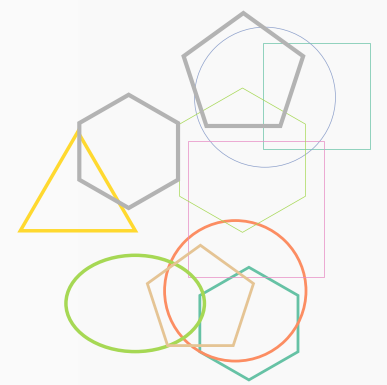[{"shape": "square", "thickness": 0.5, "radius": 0.69, "center": [0.817, 0.75]}, {"shape": "hexagon", "thickness": 2, "radius": 0.73, "center": [0.642, 0.159]}, {"shape": "circle", "thickness": 2, "radius": 0.91, "center": [0.607, 0.245]}, {"shape": "circle", "thickness": 0.5, "radius": 0.91, "center": [0.684, 0.748]}, {"shape": "square", "thickness": 0.5, "radius": 0.88, "center": [0.661, 0.457]}, {"shape": "oval", "thickness": 2.5, "radius": 0.89, "center": [0.349, 0.212]}, {"shape": "hexagon", "thickness": 0.5, "radius": 0.94, "center": [0.626, 0.584]}, {"shape": "triangle", "thickness": 2.5, "radius": 0.86, "center": [0.201, 0.486]}, {"shape": "pentagon", "thickness": 2, "radius": 0.72, "center": [0.517, 0.219]}, {"shape": "hexagon", "thickness": 3, "radius": 0.74, "center": [0.332, 0.607]}, {"shape": "pentagon", "thickness": 3, "radius": 0.81, "center": [0.628, 0.804]}]